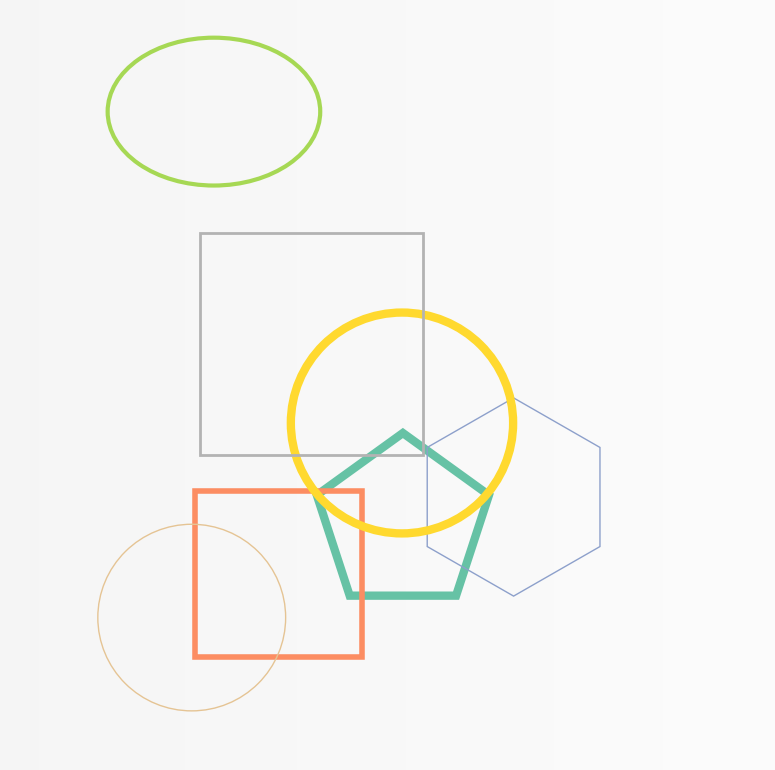[{"shape": "pentagon", "thickness": 3, "radius": 0.58, "center": [0.52, 0.321]}, {"shape": "square", "thickness": 2, "radius": 0.54, "center": [0.359, 0.254]}, {"shape": "hexagon", "thickness": 0.5, "radius": 0.64, "center": [0.663, 0.355]}, {"shape": "oval", "thickness": 1.5, "radius": 0.69, "center": [0.276, 0.855]}, {"shape": "circle", "thickness": 3, "radius": 0.72, "center": [0.519, 0.451]}, {"shape": "circle", "thickness": 0.5, "radius": 0.61, "center": [0.247, 0.198]}, {"shape": "square", "thickness": 1, "radius": 0.72, "center": [0.402, 0.554]}]